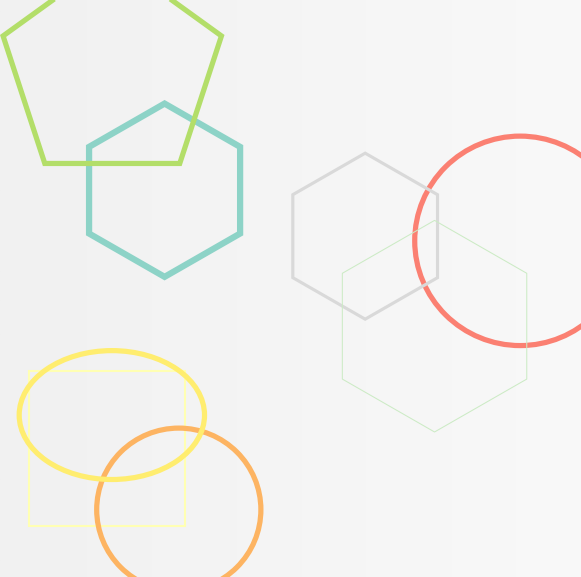[{"shape": "hexagon", "thickness": 3, "radius": 0.75, "center": [0.283, 0.67]}, {"shape": "square", "thickness": 1, "radius": 0.67, "center": [0.184, 0.222]}, {"shape": "circle", "thickness": 2.5, "radius": 0.91, "center": [0.895, 0.582]}, {"shape": "circle", "thickness": 2.5, "radius": 0.71, "center": [0.308, 0.117]}, {"shape": "pentagon", "thickness": 2.5, "radius": 0.99, "center": [0.193, 0.876]}, {"shape": "hexagon", "thickness": 1.5, "radius": 0.72, "center": [0.628, 0.59]}, {"shape": "hexagon", "thickness": 0.5, "radius": 0.92, "center": [0.748, 0.434]}, {"shape": "oval", "thickness": 2.5, "radius": 0.8, "center": [0.192, 0.28]}]